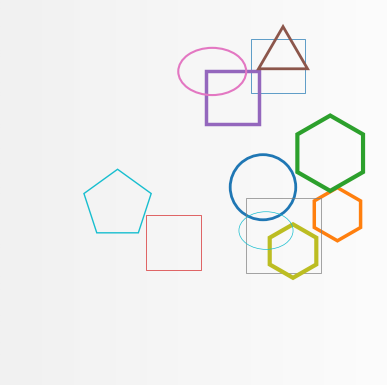[{"shape": "circle", "thickness": 2, "radius": 0.42, "center": [0.679, 0.514]}, {"shape": "square", "thickness": 0.5, "radius": 0.35, "center": [0.717, 0.829]}, {"shape": "hexagon", "thickness": 2.5, "radius": 0.34, "center": [0.871, 0.444]}, {"shape": "hexagon", "thickness": 3, "radius": 0.49, "center": [0.852, 0.602]}, {"shape": "square", "thickness": 0.5, "radius": 0.36, "center": [0.448, 0.371]}, {"shape": "square", "thickness": 2.5, "radius": 0.34, "center": [0.601, 0.746]}, {"shape": "triangle", "thickness": 2, "radius": 0.37, "center": [0.73, 0.858]}, {"shape": "oval", "thickness": 1.5, "radius": 0.44, "center": [0.548, 0.814]}, {"shape": "square", "thickness": 0.5, "radius": 0.48, "center": [0.731, 0.388]}, {"shape": "hexagon", "thickness": 3, "radius": 0.35, "center": [0.756, 0.348]}, {"shape": "oval", "thickness": 0.5, "radius": 0.35, "center": [0.686, 0.401]}, {"shape": "pentagon", "thickness": 1, "radius": 0.46, "center": [0.303, 0.469]}]